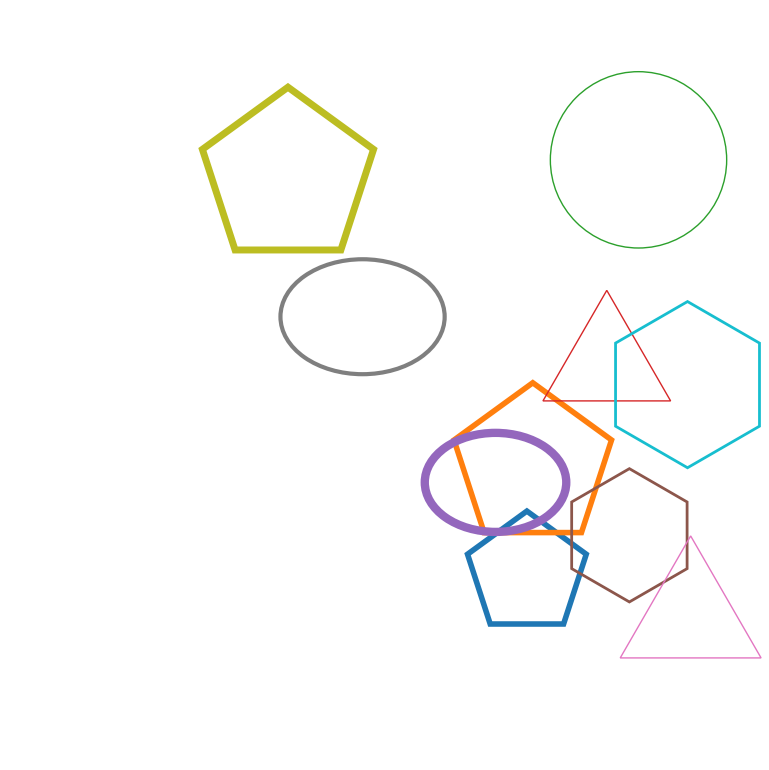[{"shape": "pentagon", "thickness": 2, "radius": 0.41, "center": [0.684, 0.255]}, {"shape": "pentagon", "thickness": 2, "radius": 0.54, "center": [0.692, 0.395]}, {"shape": "circle", "thickness": 0.5, "radius": 0.57, "center": [0.829, 0.792]}, {"shape": "triangle", "thickness": 0.5, "radius": 0.48, "center": [0.788, 0.527]}, {"shape": "oval", "thickness": 3, "radius": 0.46, "center": [0.644, 0.374]}, {"shape": "hexagon", "thickness": 1, "radius": 0.43, "center": [0.817, 0.305]}, {"shape": "triangle", "thickness": 0.5, "radius": 0.53, "center": [0.897, 0.198]}, {"shape": "oval", "thickness": 1.5, "radius": 0.53, "center": [0.471, 0.589]}, {"shape": "pentagon", "thickness": 2.5, "radius": 0.58, "center": [0.374, 0.77]}, {"shape": "hexagon", "thickness": 1, "radius": 0.54, "center": [0.893, 0.5]}]